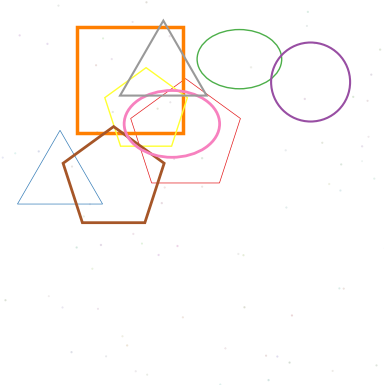[{"shape": "pentagon", "thickness": 0.5, "radius": 0.75, "center": [0.482, 0.646]}, {"shape": "triangle", "thickness": 0.5, "radius": 0.64, "center": [0.156, 0.534]}, {"shape": "oval", "thickness": 1, "radius": 0.55, "center": [0.622, 0.846]}, {"shape": "circle", "thickness": 1.5, "radius": 0.51, "center": [0.807, 0.787]}, {"shape": "square", "thickness": 2.5, "radius": 0.69, "center": [0.338, 0.791]}, {"shape": "pentagon", "thickness": 1, "radius": 0.56, "center": [0.379, 0.712]}, {"shape": "pentagon", "thickness": 2, "radius": 0.69, "center": [0.295, 0.533]}, {"shape": "oval", "thickness": 2, "radius": 0.62, "center": [0.446, 0.678]}, {"shape": "triangle", "thickness": 1.5, "radius": 0.65, "center": [0.424, 0.817]}]